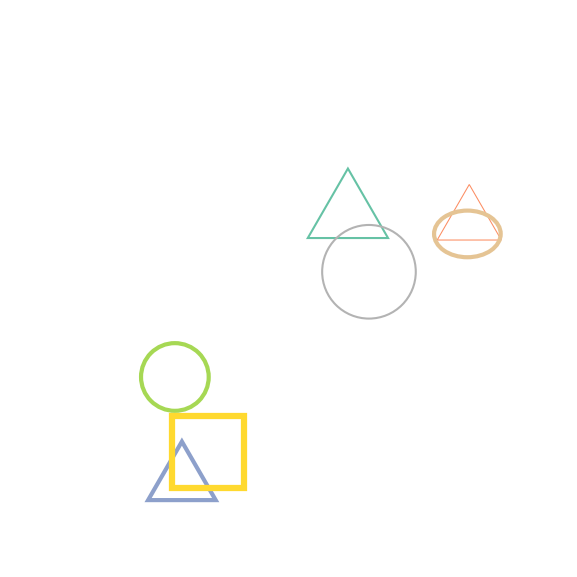[{"shape": "triangle", "thickness": 1, "radius": 0.4, "center": [0.602, 0.627]}, {"shape": "triangle", "thickness": 0.5, "radius": 0.32, "center": [0.813, 0.616]}, {"shape": "triangle", "thickness": 2, "radius": 0.34, "center": [0.315, 0.167]}, {"shape": "circle", "thickness": 2, "radius": 0.29, "center": [0.303, 0.346]}, {"shape": "square", "thickness": 3, "radius": 0.31, "center": [0.361, 0.217]}, {"shape": "oval", "thickness": 2, "radius": 0.29, "center": [0.809, 0.594]}, {"shape": "circle", "thickness": 1, "radius": 0.41, "center": [0.639, 0.529]}]